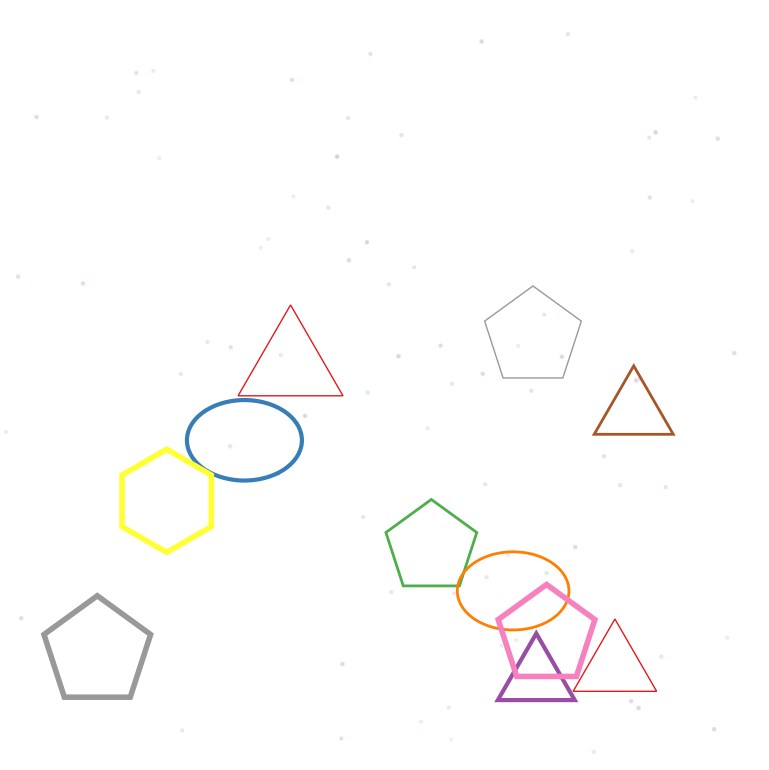[{"shape": "triangle", "thickness": 0.5, "radius": 0.31, "center": [0.799, 0.133]}, {"shape": "triangle", "thickness": 0.5, "radius": 0.39, "center": [0.377, 0.525]}, {"shape": "oval", "thickness": 1.5, "radius": 0.37, "center": [0.317, 0.428]}, {"shape": "pentagon", "thickness": 1, "radius": 0.31, "center": [0.56, 0.289]}, {"shape": "triangle", "thickness": 1.5, "radius": 0.29, "center": [0.696, 0.12]}, {"shape": "oval", "thickness": 1, "radius": 0.36, "center": [0.666, 0.233]}, {"shape": "hexagon", "thickness": 2, "radius": 0.33, "center": [0.216, 0.35]}, {"shape": "triangle", "thickness": 1, "radius": 0.3, "center": [0.823, 0.466]}, {"shape": "pentagon", "thickness": 2, "radius": 0.33, "center": [0.71, 0.175]}, {"shape": "pentagon", "thickness": 2, "radius": 0.36, "center": [0.126, 0.153]}, {"shape": "pentagon", "thickness": 0.5, "radius": 0.33, "center": [0.692, 0.563]}]